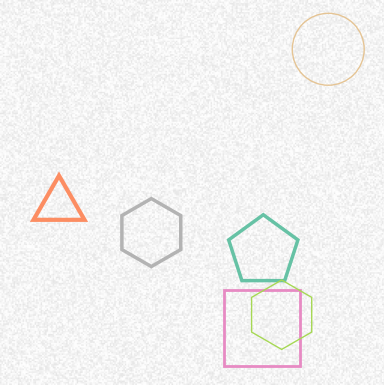[{"shape": "pentagon", "thickness": 2.5, "radius": 0.47, "center": [0.684, 0.348]}, {"shape": "triangle", "thickness": 3, "radius": 0.38, "center": [0.153, 0.467]}, {"shape": "square", "thickness": 2, "radius": 0.49, "center": [0.68, 0.147]}, {"shape": "hexagon", "thickness": 1, "radius": 0.45, "center": [0.732, 0.183]}, {"shape": "circle", "thickness": 1, "radius": 0.47, "center": [0.853, 0.872]}, {"shape": "hexagon", "thickness": 2.5, "radius": 0.44, "center": [0.393, 0.396]}]